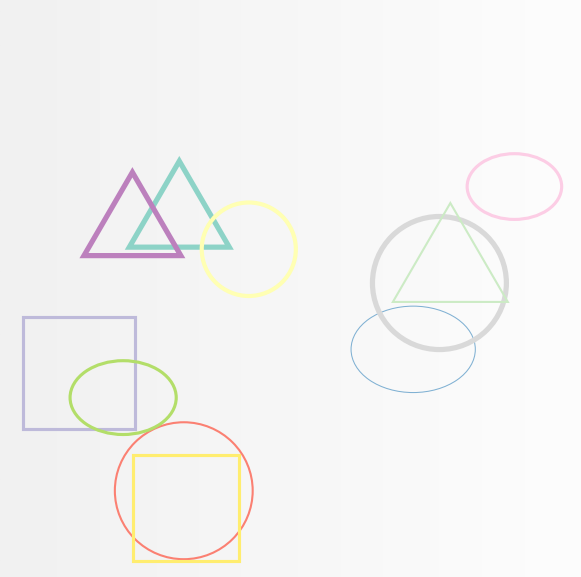[{"shape": "triangle", "thickness": 2.5, "radius": 0.5, "center": [0.308, 0.621]}, {"shape": "circle", "thickness": 2, "radius": 0.4, "center": [0.428, 0.568]}, {"shape": "square", "thickness": 1.5, "radius": 0.48, "center": [0.136, 0.353]}, {"shape": "circle", "thickness": 1, "radius": 0.59, "center": [0.316, 0.149]}, {"shape": "oval", "thickness": 0.5, "radius": 0.53, "center": [0.711, 0.394]}, {"shape": "oval", "thickness": 1.5, "radius": 0.46, "center": [0.212, 0.311]}, {"shape": "oval", "thickness": 1.5, "radius": 0.41, "center": [0.885, 0.676]}, {"shape": "circle", "thickness": 2.5, "radius": 0.58, "center": [0.756, 0.509]}, {"shape": "triangle", "thickness": 2.5, "radius": 0.48, "center": [0.228, 0.605]}, {"shape": "triangle", "thickness": 1, "radius": 0.57, "center": [0.775, 0.533]}, {"shape": "square", "thickness": 1.5, "radius": 0.46, "center": [0.32, 0.12]}]